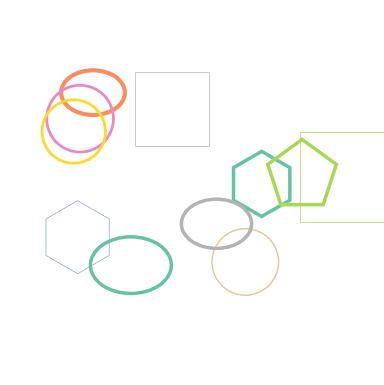[{"shape": "hexagon", "thickness": 2.5, "radius": 0.42, "center": [0.68, 0.522]}, {"shape": "oval", "thickness": 2.5, "radius": 0.53, "center": [0.34, 0.311]}, {"shape": "oval", "thickness": 3, "radius": 0.41, "center": [0.242, 0.759]}, {"shape": "hexagon", "thickness": 0.5, "radius": 0.47, "center": [0.202, 0.384]}, {"shape": "circle", "thickness": 2, "radius": 0.43, "center": [0.208, 0.692]}, {"shape": "square", "thickness": 0.5, "radius": 0.58, "center": [0.895, 0.54]}, {"shape": "pentagon", "thickness": 2.5, "radius": 0.47, "center": [0.785, 0.544]}, {"shape": "circle", "thickness": 2, "radius": 0.41, "center": [0.192, 0.658]}, {"shape": "circle", "thickness": 1, "radius": 0.43, "center": [0.637, 0.32]}, {"shape": "oval", "thickness": 2.5, "radius": 0.46, "center": [0.562, 0.419]}, {"shape": "square", "thickness": 0.5, "radius": 0.48, "center": [0.447, 0.716]}]